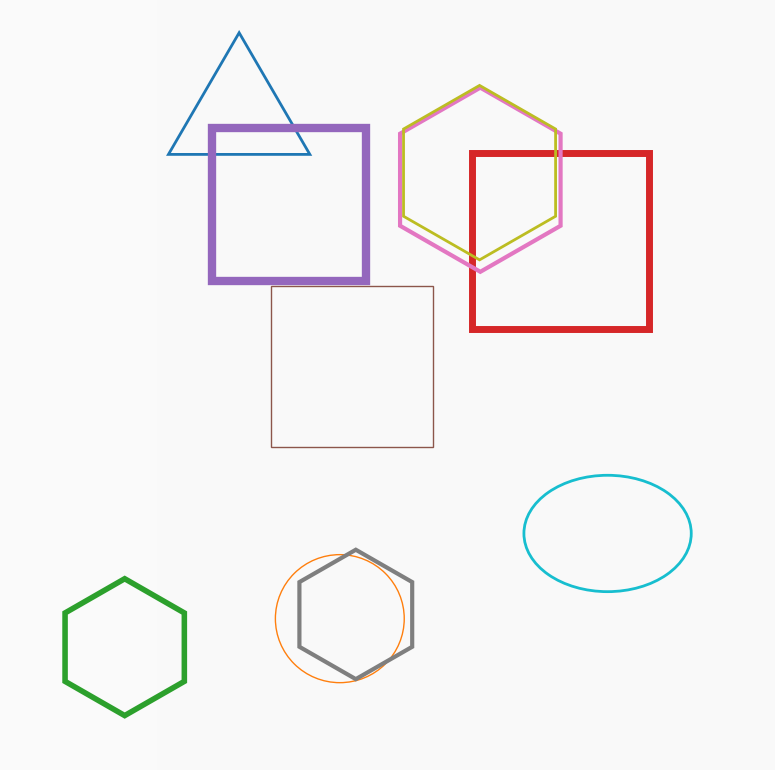[{"shape": "triangle", "thickness": 1, "radius": 0.53, "center": [0.309, 0.852]}, {"shape": "circle", "thickness": 0.5, "radius": 0.42, "center": [0.438, 0.197]}, {"shape": "hexagon", "thickness": 2, "radius": 0.44, "center": [0.161, 0.16]}, {"shape": "square", "thickness": 2.5, "radius": 0.57, "center": [0.723, 0.687]}, {"shape": "square", "thickness": 3, "radius": 0.5, "center": [0.373, 0.735]}, {"shape": "square", "thickness": 0.5, "radius": 0.52, "center": [0.454, 0.524]}, {"shape": "hexagon", "thickness": 1.5, "radius": 0.6, "center": [0.62, 0.767]}, {"shape": "hexagon", "thickness": 1.5, "radius": 0.42, "center": [0.459, 0.202]}, {"shape": "hexagon", "thickness": 1, "radius": 0.57, "center": [0.619, 0.776]}, {"shape": "oval", "thickness": 1, "radius": 0.54, "center": [0.784, 0.307]}]